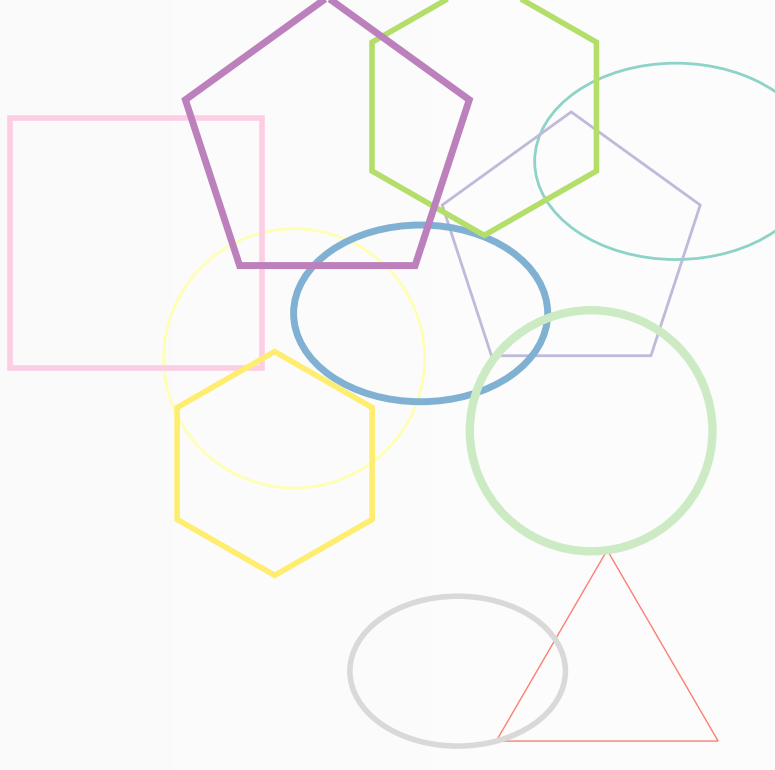[{"shape": "oval", "thickness": 1, "radius": 0.91, "center": [0.872, 0.79]}, {"shape": "circle", "thickness": 1, "radius": 0.84, "center": [0.38, 0.535]}, {"shape": "pentagon", "thickness": 1, "radius": 0.88, "center": [0.737, 0.68]}, {"shape": "triangle", "thickness": 0.5, "radius": 0.83, "center": [0.783, 0.12]}, {"shape": "oval", "thickness": 2.5, "radius": 0.82, "center": [0.543, 0.593]}, {"shape": "hexagon", "thickness": 2, "radius": 0.84, "center": [0.625, 0.862]}, {"shape": "square", "thickness": 2, "radius": 0.81, "center": [0.175, 0.684]}, {"shape": "oval", "thickness": 2, "radius": 0.7, "center": [0.591, 0.128]}, {"shape": "pentagon", "thickness": 2.5, "radius": 0.96, "center": [0.422, 0.811]}, {"shape": "circle", "thickness": 3, "radius": 0.78, "center": [0.763, 0.441]}, {"shape": "hexagon", "thickness": 2, "radius": 0.73, "center": [0.354, 0.398]}]